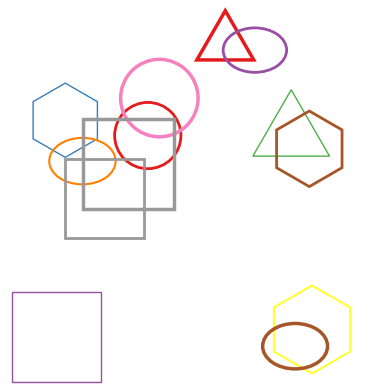[{"shape": "circle", "thickness": 2, "radius": 0.43, "center": [0.384, 0.648]}, {"shape": "triangle", "thickness": 2.5, "radius": 0.43, "center": [0.585, 0.887]}, {"shape": "hexagon", "thickness": 1, "radius": 0.48, "center": [0.17, 0.688]}, {"shape": "triangle", "thickness": 1, "radius": 0.57, "center": [0.756, 0.652]}, {"shape": "square", "thickness": 1, "radius": 0.58, "center": [0.147, 0.124]}, {"shape": "oval", "thickness": 2, "radius": 0.41, "center": [0.662, 0.87]}, {"shape": "oval", "thickness": 1.5, "radius": 0.43, "center": [0.214, 0.582]}, {"shape": "hexagon", "thickness": 1.5, "radius": 0.57, "center": [0.81, 0.144]}, {"shape": "oval", "thickness": 2.5, "radius": 0.42, "center": [0.766, 0.101]}, {"shape": "hexagon", "thickness": 2, "radius": 0.49, "center": [0.803, 0.613]}, {"shape": "circle", "thickness": 2.5, "radius": 0.5, "center": [0.414, 0.745]}, {"shape": "square", "thickness": 2, "radius": 0.51, "center": [0.272, 0.484]}, {"shape": "square", "thickness": 2.5, "radius": 0.59, "center": [0.334, 0.574]}]